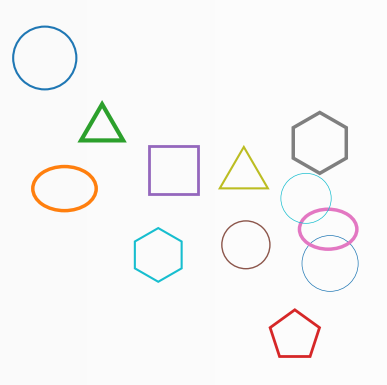[{"shape": "circle", "thickness": 0.5, "radius": 0.36, "center": [0.852, 0.316]}, {"shape": "circle", "thickness": 1.5, "radius": 0.41, "center": [0.116, 0.849]}, {"shape": "oval", "thickness": 2.5, "radius": 0.41, "center": [0.166, 0.51]}, {"shape": "triangle", "thickness": 3, "radius": 0.31, "center": [0.263, 0.667]}, {"shape": "pentagon", "thickness": 2, "radius": 0.34, "center": [0.761, 0.128]}, {"shape": "square", "thickness": 2, "radius": 0.31, "center": [0.448, 0.559]}, {"shape": "circle", "thickness": 1, "radius": 0.31, "center": [0.635, 0.364]}, {"shape": "oval", "thickness": 2.5, "radius": 0.37, "center": [0.847, 0.405]}, {"shape": "hexagon", "thickness": 2.5, "radius": 0.4, "center": [0.825, 0.629]}, {"shape": "triangle", "thickness": 1.5, "radius": 0.36, "center": [0.629, 0.547]}, {"shape": "hexagon", "thickness": 1.5, "radius": 0.35, "center": [0.408, 0.338]}, {"shape": "circle", "thickness": 0.5, "radius": 0.32, "center": [0.79, 0.485]}]